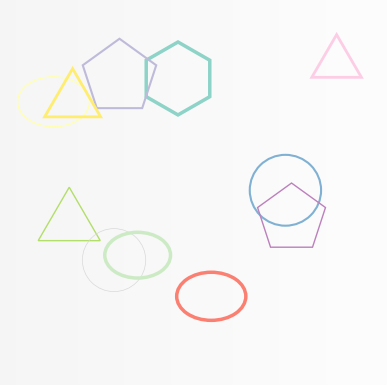[{"shape": "hexagon", "thickness": 2.5, "radius": 0.47, "center": [0.459, 0.796]}, {"shape": "oval", "thickness": 1, "radius": 0.46, "center": [0.138, 0.736]}, {"shape": "pentagon", "thickness": 1.5, "radius": 0.5, "center": [0.308, 0.8]}, {"shape": "oval", "thickness": 2.5, "radius": 0.45, "center": [0.545, 0.23]}, {"shape": "circle", "thickness": 1.5, "radius": 0.46, "center": [0.737, 0.506]}, {"shape": "triangle", "thickness": 1, "radius": 0.46, "center": [0.179, 0.421]}, {"shape": "triangle", "thickness": 2, "radius": 0.37, "center": [0.869, 0.836]}, {"shape": "circle", "thickness": 0.5, "radius": 0.41, "center": [0.294, 0.324]}, {"shape": "pentagon", "thickness": 1, "radius": 0.46, "center": [0.752, 0.432]}, {"shape": "oval", "thickness": 2.5, "radius": 0.42, "center": [0.355, 0.337]}, {"shape": "triangle", "thickness": 2, "radius": 0.42, "center": [0.187, 0.738]}]